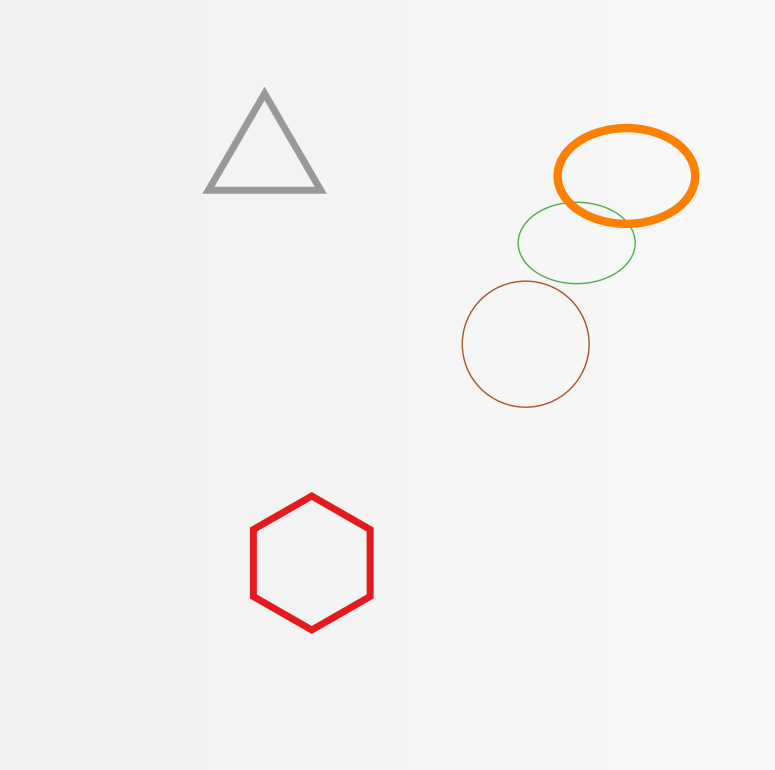[{"shape": "hexagon", "thickness": 2.5, "radius": 0.43, "center": [0.402, 0.269]}, {"shape": "oval", "thickness": 0.5, "radius": 0.38, "center": [0.744, 0.684]}, {"shape": "oval", "thickness": 3, "radius": 0.44, "center": [0.808, 0.771]}, {"shape": "circle", "thickness": 0.5, "radius": 0.41, "center": [0.678, 0.553]}, {"shape": "triangle", "thickness": 2.5, "radius": 0.42, "center": [0.341, 0.795]}]